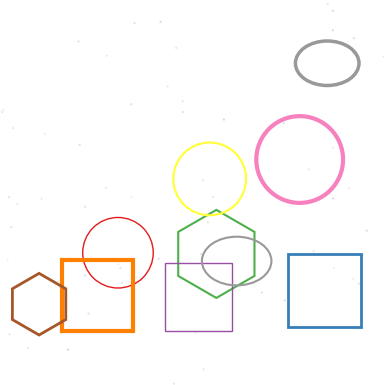[{"shape": "circle", "thickness": 1, "radius": 0.46, "center": [0.306, 0.344]}, {"shape": "square", "thickness": 2, "radius": 0.47, "center": [0.842, 0.245]}, {"shape": "hexagon", "thickness": 1.5, "radius": 0.57, "center": [0.562, 0.34]}, {"shape": "square", "thickness": 1, "radius": 0.44, "center": [0.515, 0.229]}, {"shape": "square", "thickness": 3, "radius": 0.46, "center": [0.253, 0.232]}, {"shape": "circle", "thickness": 1.5, "radius": 0.47, "center": [0.545, 0.535]}, {"shape": "hexagon", "thickness": 2, "radius": 0.4, "center": [0.102, 0.21]}, {"shape": "circle", "thickness": 3, "radius": 0.56, "center": [0.778, 0.586]}, {"shape": "oval", "thickness": 1.5, "radius": 0.45, "center": [0.615, 0.322]}, {"shape": "oval", "thickness": 2.5, "radius": 0.41, "center": [0.85, 0.836]}]